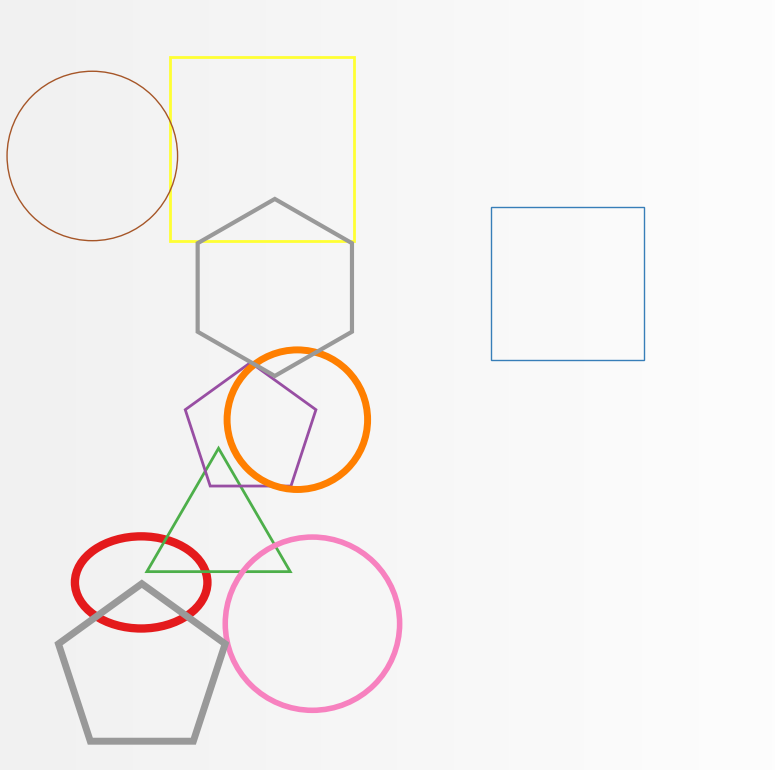[{"shape": "oval", "thickness": 3, "radius": 0.43, "center": [0.182, 0.244]}, {"shape": "square", "thickness": 0.5, "radius": 0.49, "center": [0.732, 0.632]}, {"shape": "triangle", "thickness": 1, "radius": 0.53, "center": [0.282, 0.311]}, {"shape": "pentagon", "thickness": 1, "radius": 0.44, "center": [0.323, 0.441]}, {"shape": "circle", "thickness": 2.5, "radius": 0.45, "center": [0.384, 0.455]}, {"shape": "square", "thickness": 1, "radius": 0.6, "center": [0.338, 0.806]}, {"shape": "circle", "thickness": 0.5, "radius": 0.55, "center": [0.119, 0.797]}, {"shape": "circle", "thickness": 2, "radius": 0.56, "center": [0.403, 0.19]}, {"shape": "pentagon", "thickness": 2.5, "radius": 0.57, "center": [0.183, 0.129]}, {"shape": "hexagon", "thickness": 1.5, "radius": 0.57, "center": [0.355, 0.627]}]